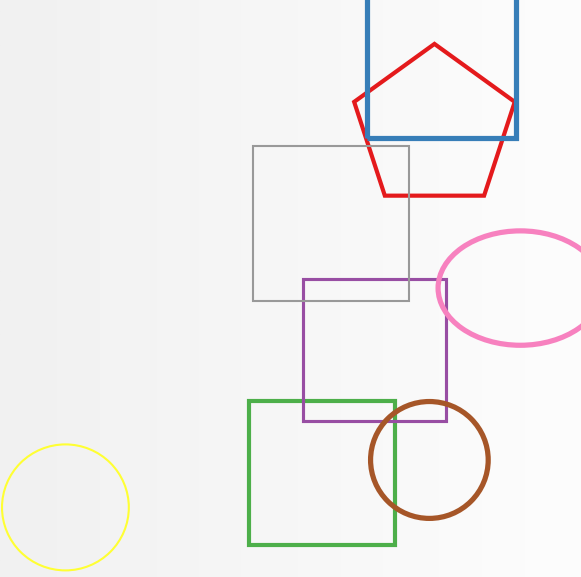[{"shape": "pentagon", "thickness": 2, "radius": 0.73, "center": [0.747, 0.778]}, {"shape": "square", "thickness": 2.5, "radius": 0.64, "center": [0.759, 0.888]}, {"shape": "square", "thickness": 2, "radius": 0.63, "center": [0.554, 0.18]}, {"shape": "square", "thickness": 1.5, "radius": 0.61, "center": [0.645, 0.394]}, {"shape": "circle", "thickness": 1, "radius": 0.55, "center": [0.113, 0.121]}, {"shape": "circle", "thickness": 2.5, "radius": 0.51, "center": [0.739, 0.203]}, {"shape": "oval", "thickness": 2.5, "radius": 0.71, "center": [0.895, 0.5]}, {"shape": "square", "thickness": 1, "radius": 0.67, "center": [0.569, 0.612]}]